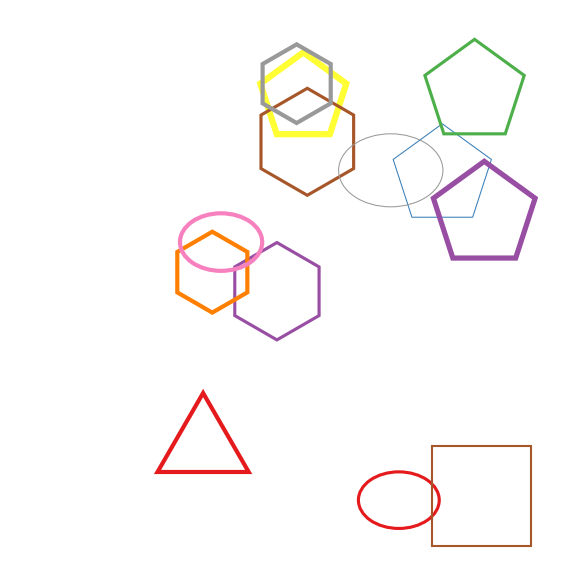[{"shape": "triangle", "thickness": 2, "radius": 0.46, "center": [0.352, 0.227]}, {"shape": "oval", "thickness": 1.5, "radius": 0.35, "center": [0.691, 0.133]}, {"shape": "pentagon", "thickness": 0.5, "radius": 0.45, "center": [0.766, 0.695]}, {"shape": "pentagon", "thickness": 1.5, "radius": 0.45, "center": [0.822, 0.841]}, {"shape": "pentagon", "thickness": 2.5, "radius": 0.46, "center": [0.839, 0.627]}, {"shape": "hexagon", "thickness": 1.5, "radius": 0.42, "center": [0.48, 0.495]}, {"shape": "hexagon", "thickness": 2, "radius": 0.35, "center": [0.368, 0.528]}, {"shape": "pentagon", "thickness": 3, "radius": 0.39, "center": [0.525, 0.83]}, {"shape": "square", "thickness": 1, "radius": 0.43, "center": [0.834, 0.141]}, {"shape": "hexagon", "thickness": 1.5, "radius": 0.46, "center": [0.532, 0.754]}, {"shape": "oval", "thickness": 2, "radius": 0.36, "center": [0.383, 0.58]}, {"shape": "oval", "thickness": 0.5, "radius": 0.45, "center": [0.677, 0.704]}, {"shape": "hexagon", "thickness": 2, "radius": 0.34, "center": [0.514, 0.854]}]